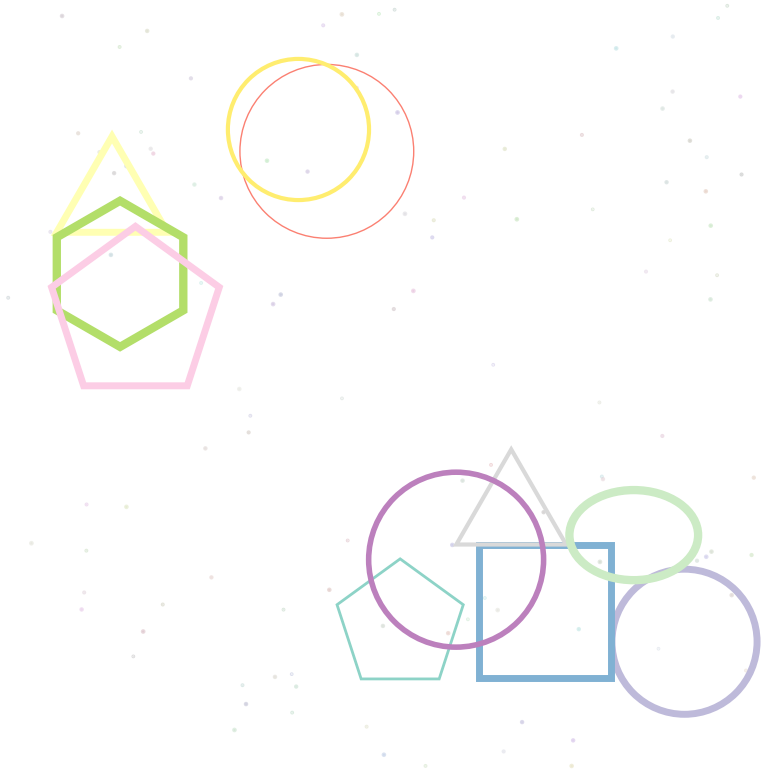[{"shape": "pentagon", "thickness": 1, "radius": 0.43, "center": [0.52, 0.188]}, {"shape": "triangle", "thickness": 2.5, "radius": 0.41, "center": [0.146, 0.74]}, {"shape": "circle", "thickness": 2.5, "radius": 0.47, "center": [0.889, 0.167]}, {"shape": "circle", "thickness": 0.5, "radius": 0.56, "center": [0.424, 0.803]}, {"shape": "square", "thickness": 2.5, "radius": 0.43, "center": [0.708, 0.206]}, {"shape": "hexagon", "thickness": 3, "radius": 0.47, "center": [0.156, 0.644]}, {"shape": "pentagon", "thickness": 2.5, "radius": 0.57, "center": [0.176, 0.592]}, {"shape": "triangle", "thickness": 1.5, "radius": 0.41, "center": [0.664, 0.334]}, {"shape": "circle", "thickness": 2, "radius": 0.57, "center": [0.592, 0.273]}, {"shape": "oval", "thickness": 3, "radius": 0.42, "center": [0.823, 0.305]}, {"shape": "circle", "thickness": 1.5, "radius": 0.46, "center": [0.388, 0.832]}]